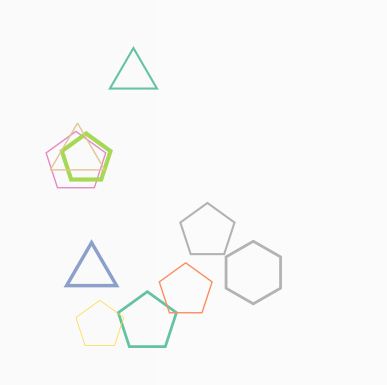[{"shape": "pentagon", "thickness": 2, "radius": 0.39, "center": [0.38, 0.164]}, {"shape": "triangle", "thickness": 1.5, "radius": 0.35, "center": [0.344, 0.805]}, {"shape": "pentagon", "thickness": 1, "radius": 0.36, "center": [0.479, 0.246]}, {"shape": "triangle", "thickness": 2.5, "radius": 0.37, "center": [0.236, 0.295]}, {"shape": "pentagon", "thickness": 1, "radius": 0.4, "center": [0.196, 0.578]}, {"shape": "pentagon", "thickness": 3, "radius": 0.33, "center": [0.222, 0.587]}, {"shape": "pentagon", "thickness": 0.5, "radius": 0.32, "center": [0.258, 0.155]}, {"shape": "triangle", "thickness": 1, "radius": 0.4, "center": [0.2, 0.599]}, {"shape": "hexagon", "thickness": 2, "radius": 0.41, "center": [0.654, 0.292]}, {"shape": "pentagon", "thickness": 1.5, "radius": 0.37, "center": [0.535, 0.399]}]